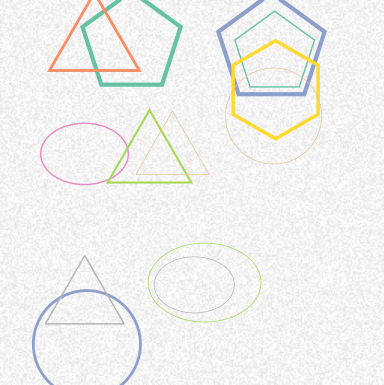[{"shape": "pentagon", "thickness": 1, "radius": 0.54, "center": [0.713, 0.862]}, {"shape": "pentagon", "thickness": 3, "radius": 0.67, "center": [0.342, 0.889]}, {"shape": "triangle", "thickness": 2, "radius": 0.67, "center": [0.245, 0.884]}, {"shape": "pentagon", "thickness": 3, "radius": 0.73, "center": [0.705, 0.873]}, {"shape": "circle", "thickness": 2, "radius": 0.7, "center": [0.226, 0.106]}, {"shape": "oval", "thickness": 1, "radius": 0.57, "center": [0.219, 0.6]}, {"shape": "oval", "thickness": 0.5, "radius": 0.73, "center": [0.531, 0.266]}, {"shape": "triangle", "thickness": 1.5, "radius": 0.63, "center": [0.388, 0.589]}, {"shape": "hexagon", "thickness": 2.5, "radius": 0.64, "center": [0.716, 0.767]}, {"shape": "circle", "thickness": 0.5, "radius": 0.62, "center": [0.71, 0.699]}, {"shape": "triangle", "thickness": 0.5, "radius": 0.55, "center": [0.448, 0.602]}, {"shape": "oval", "thickness": 0.5, "radius": 0.52, "center": [0.505, 0.26]}, {"shape": "triangle", "thickness": 1, "radius": 0.59, "center": [0.22, 0.218]}]